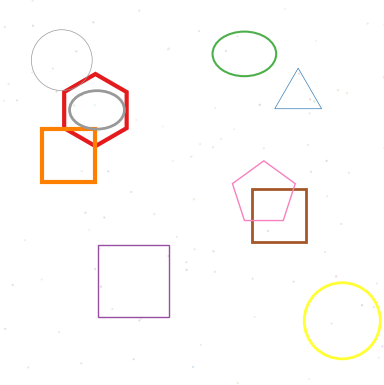[{"shape": "hexagon", "thickness": 3, "radius": 0.47, "center": [0.248, 0.714]}, {"shape": "triangle", "thickness": 0.5, "radius": 0.35, "center": [0.774, 0.753]}, {"shape": "oval", "thickness": 1.5, "radius": 0.41, "center": [0.635, 0.86]}, {"shape": "square", "thickness": 1, "radius": 0.47, "center": [0.347, 0.27]}, {"shape": "square", "thickness": 3, "radius": 0.35, "center": [0.177, 0.596]}, {"shape": "circle", "thickness": 2, "radius": 0.49, "center": [0.889, 0.167]}, {"shape": "square", "thickness": 2, "radius": 0.35, "center": [0.725, 0.441]}, {"shape": "pentagon", "thickness": 1, "radius": 0.43, "center": [0.685, 0.496]}, {"shape": "oval", "thickness": 2, "radius": 0.36, "center": [0.252, 0.715]}, {"shape": "circle", "thickness": 0.5, "radius": 0.4, "center": [0.16, 0.844]}]